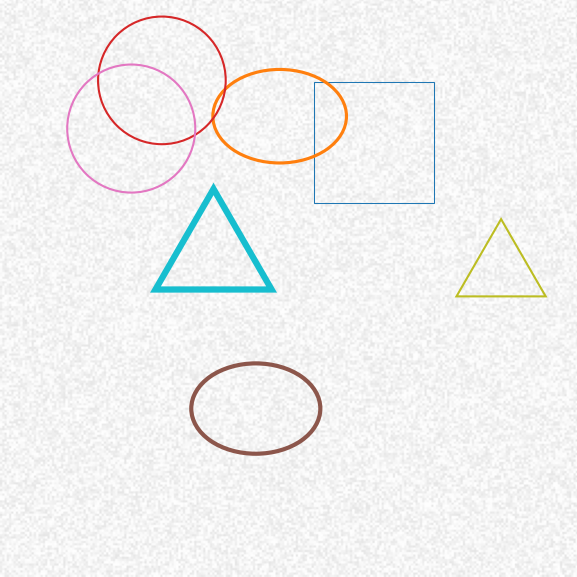[{"shape": "square", "thickness": 0.5, "radius": 0.52, "center": [0.647, 0.752]}, {"shape": "oval", "thickness": 1.5, "radius": 0.58, "center": [0.484, 0.798]}, {"shape": "circle", "thickness": 1, "radius": 0.55, "center": [0.28, 0.86]}, {"shape": "oval", "thickness": 2, "radius": 0.56, "center": [0.443, 0.292]}, {"shape": "circle", "thickness": 1, "radius": 0.55, "center": [0.227, 0.777]}, {"shape": "triangle", "thickness": 1, "radius": 0.45, "center": [0.868, 0.531]}, {"shape": "triangle", "thickness": 3, "radius": 0.58, "center": [0.37, 0.556]}]